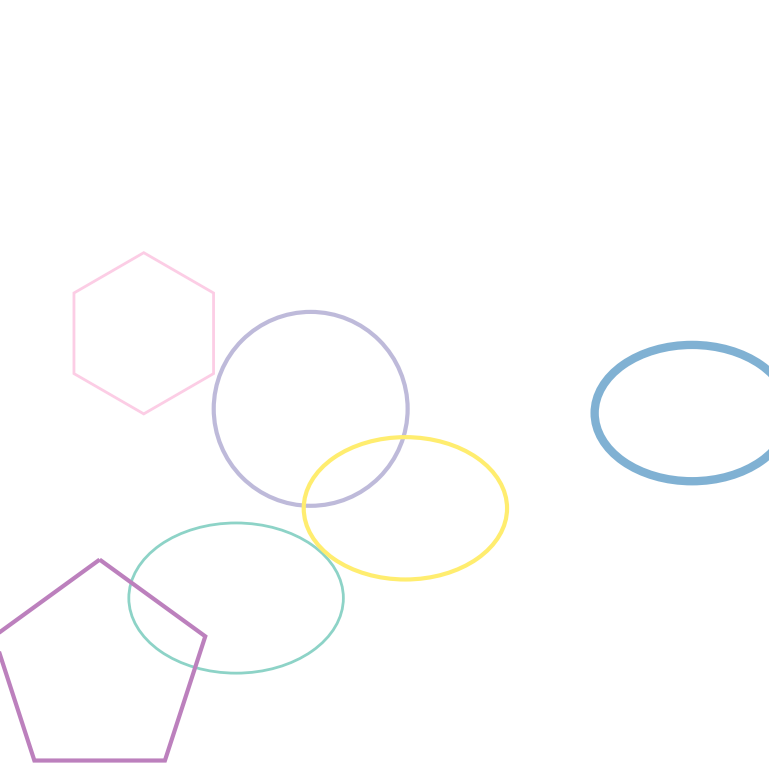[{"shape": "oval", "thickness": 1, "radius": 0.7, "center": [0.307, 0.223]}, {"shape": "circle", "thickness": 1.5, "radius": 0.63, "center": [0.403, 0.469]}, {"shape": "oval", "thickness": 3, "radius": 0.63, "center": [0.899, 0.464]}, {"shape": "hexagon", "thickness": 1, "radius": 0.52, "center": [0.187, 0.567]}, {"shape": "pentagon", "thickness": 1.5, "radius": 0.72, "center": [0.129, 0.129]}, {"shape": "oval", "thickness": 1.5, "radius": 0.66, "center": [0.526, 0.34]}]